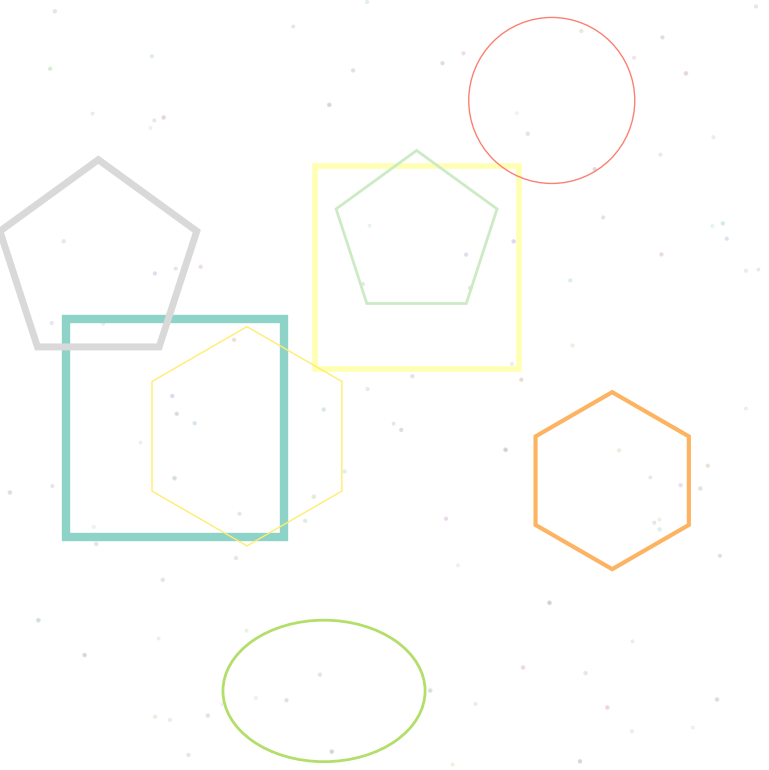[{"shape": "square", "thickness": 3, "radius": 0.71, "center": [0.227, 0.444]}, {"shape": "square", "thickness": 2, "radius": 0.66, "center": [0.541, 0.653]}, {"shape": "circle", "thickness": 0.5, "radius": 0.54, "center": [0.717, 0.87]}, {"shape": "hexagon", "thickness": 1.5, "radius": 0.57, "center": [0.795, 0.376]}, {"shape": "oval", "thickness": 1, "radius": 0.66, "center": [0.421, 0.103]}, {"shape": "pentagon", "thickness": 2.5, "radius": 0.67, "center": [0.128, 0.658]}, {"shape": "pentagon", "thickness": 1, "radius": 0.55, "center": [0.541, 0.695]}, {"shape": "hexagon", "thickness": 0.5, "radius": 0.71, "center": [0.321, 0.433]}]